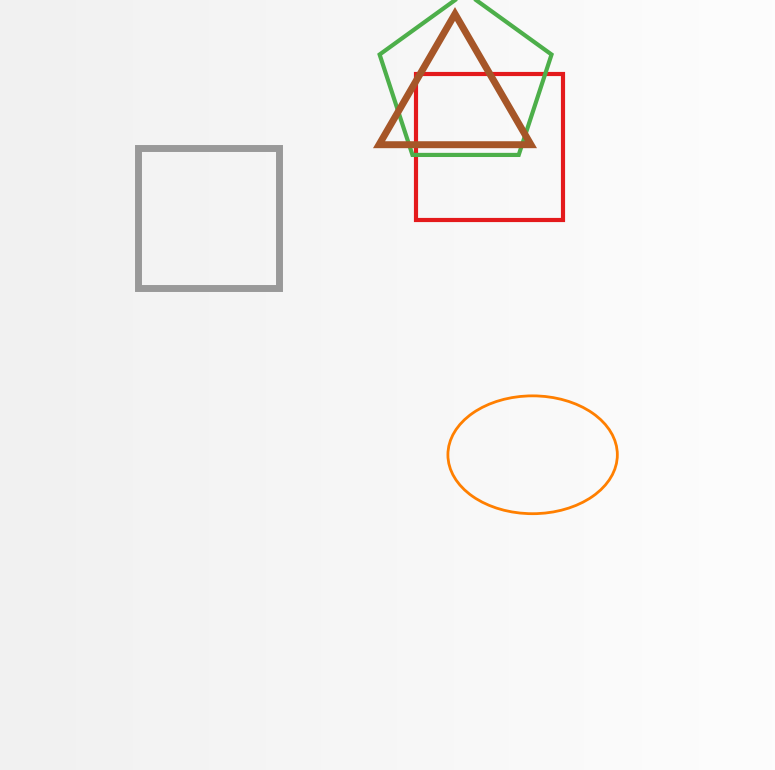[{"shape": "square", "thickness": 1.5, "radius": 0.47, "center": [0.632, 0.81]}, {"shape": "pentagon", "thickness": 1.5, "radius": 0.58, "center": [0.601, 0.893]}, {"shape": "oval", "thickness": 1, "radius": 0.55, "center": [0.687, 0.409]}, {"shape": "triangle", "thickness": 2.5, "radius": 0.57, "center": [0.587, 0.869]}, {"shape": "square", "thickness": 2.5, "radius": 0.45, "center": [0.269, 0.717]}]